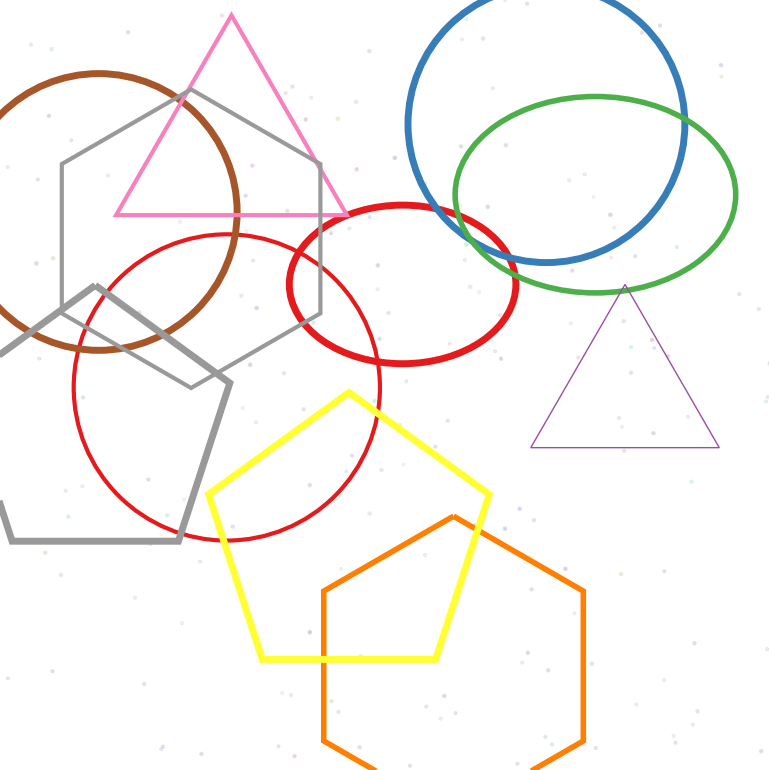[{"shape": "circle", "thickness": 1.5, "radius": 0.99, "center": [0.295, 0.497]}, {"shape": "oval", "thickness": 2.5, "radius": 0.74, "center": [0.523, 0.631]}, {"shape": "circle", "thickness": 2.5, "radius": 0.9, "center": [0.71, 0.839]}, {"shape": "oval", "thickness": 2, "radius": 0.91, "center": [0.773, 0.747]}, {"shape": "triangle", "thickness": 0.5, "radius": 0.71, "center": [0.812, 0.489]}, {"shape": "hexagon", "thickness": 2, "radius": 0.97, "center": [0.589, 0.135]}, {"shape": "pentagon", "thickness": 2.5, "radius": 0.96, "center": [0.453, 0.299]}, {"shape": "circle", "thickness": 2.5, "radius": 0.9, "center": [0.128, 0.725]}, {"shape": "triangle", "thickness": 1.5, "radius": 0.87, "center": [0.301, 0.807]}, {"shape": "hexagon", "thickness": 1.5, "radius": 0.97, "center": [0.248, 0.69]}, {"shape": "pentagon", "thickness": 2.5, "radius": 0.92, "center": [0.124, 0.446]}]